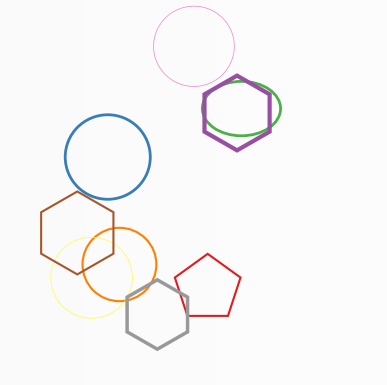[{"shape": "pentagon", "thickness": 1.5, "radius": 0.45, "center": [0.536, 0.252]}, {"shape": "circle", "thickness": 2, "radius": 0.55, "center": [0.278, 0.592]}, {"shape": "oval", "thickness": 2, "radius": 0.5, "center": [0.623, 0.718]}, {"shape": "hexagon", "thickness": 3, "radius": 0.49, "center": [0.612, 0.706]}, {"shape": "circle", "thickness": 1.5, "radius": 0.48, "center": [0.308, 0.313]}, {"shape": "circle", "thickness": 0.5, "radius": 0.53, "center": [0.236, 0.279]}, {"shape": "hexagon", "thickness": 1.5, "radius": 0.54, "center": [0.199, 0.395]}, {"shape": "circle", "thickness": 0.5, "radius": 0.52, "center": [0.5, 0.88]}, {"shape": "hexagon", "thickness": 2.5, "radius": 0.45, "center": [0.406, 0.183]}]